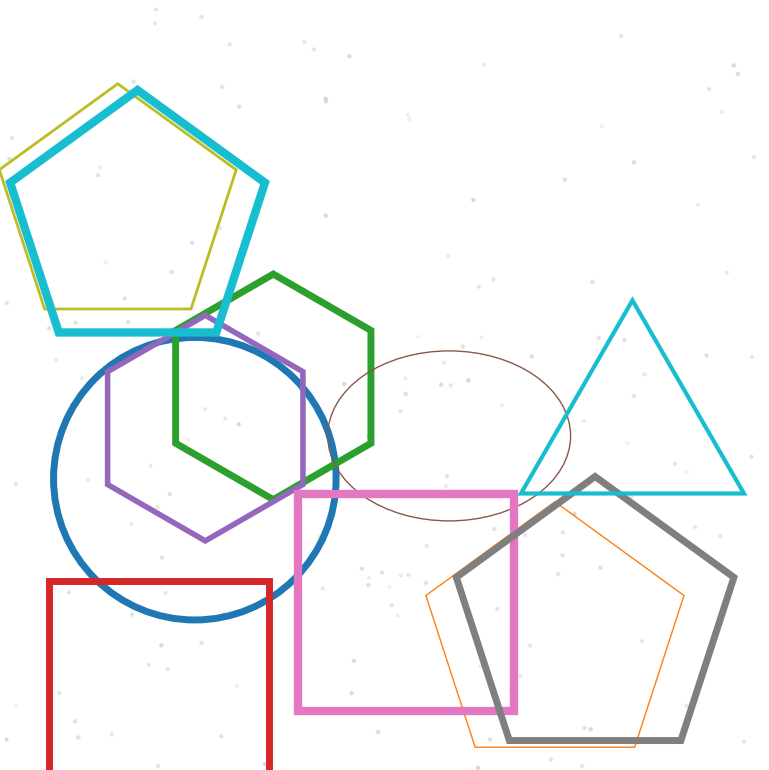[{"shape": "circle", "thickness": 2.5, "radius": 0.92, "center": [0.253, 0.378]}, {"shape": "pentagon", "thickness": 0.5, "radius": 0.88, "center": [0.721, 0.172]}, {"shape": "hexagon", "thickness": 2.5, "radius": 0.73, "center": [0.355, 0.498]}, {"shape": "square", "thickness": 2.5, "radius": 0.72, "center": [0.206, 0.102]}, {"shape": "hexagon", "thickness": 2, "radius": 0.73, "center": [0.267, 0.444]}, {"shape": "oval", "thickness": 0.5, "radius": 0.79, "center": [0.583, 0.434]}, {"shape": "square", "thickness": 3, "radius": 0.7, "center": [0.527, 0.218]}, {"shape": "pentagon", "thickness": 2.5, "radius": 0.95, "center": [0.773, 0.192]}, {"shape": "pentagon", "thickness": 1, "radius": 0.81, "center": [0.153, 0.73]}, {"shape": "triangle", "thickness": 1.5, "radius": 0.84, "center": [0.821, 0.443]}, {"shape": "pentagon", "thickness": 3, "radius": 0.87, "center": [0.179, 0.709]}]